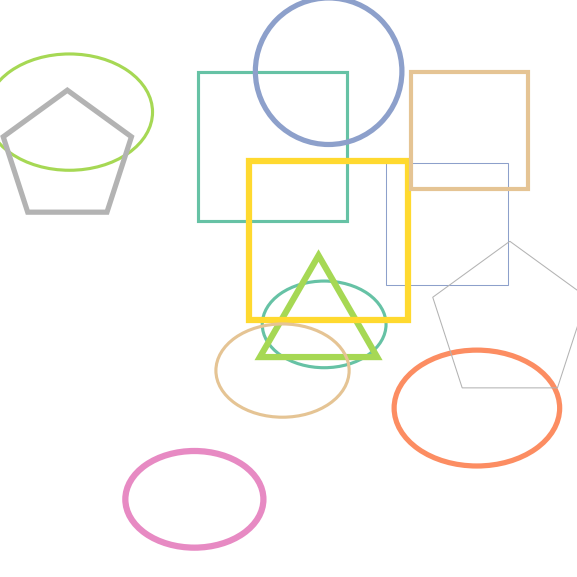[{"shape": "square", "thickness": 1.5, "radius": 0.65, "center": [0.472, 0.745]}, {"shape": "oval", "thickness": 1.5, "radius": 0.54, "center": [0.561, 0.437]}, {"shape": "oval", "thickness": 2.5, "radius": 0.72, "center": [0.826, 0.293]}, {"shape": "square", "thickness": 0.5, "radius": 0.53, "center": [0.774, 0.611]}, {"shape": "circle", "thickness": 2.5, "radius": 0.63, "center": [0.569, 0.876]}, {"shape": "oval", "thickness": 3, "radius": 0.6, "center": [0.337, 0.135]}, {"shape": "oval", "thickness": 1.5, "radius": 0.72, "center": [0.12, 0.805]}, {"shape": "triangle", "thickness": 3, "radius": 0.59, "center": [0.552, 0.439]}, {"shape": "square", "thickness": 3, "radius": 0.69, "center": [0.569, 0.582]}, {"shape": "oval", "thickness": 1.5, "radius": 0.58, "center": [0.489, 0.357]}, {"shape": "square", "thickness": 2, "radius": 0.51, "center": [0.812, 0.773]}, {"shape": "pentagon", "thickness": 0.5, "radius": 0.7, "center": [0.883, 0.441]}, {"shape": "pentagon", "thickness": 2.5, "radius": 0.58, "center": [0.117, 0.726]}]